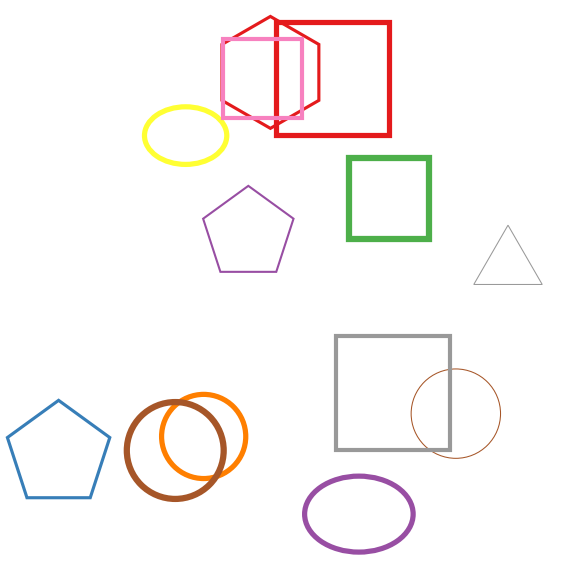[{"shape": "square", "thickness": 2.5, "radius": 0.49, "center": [0.576, 0.863]}, {"shape": "hexagon", "thickness": 1.5, "radius": 0.48, "center": [0.468, 0.874]}, {"shape": "pentagon", "thickness": 1.5, "radius": 0.47, "center": [0.101, 0.213]}, {"shape": "square", "thickness": 3, "radius": 0.35, "center": [0.673, 0.655]}, {"shape": "oval", "thickness": 2.5, "radius": 0.47, "center": [0.621, 0.109]}, {"shape": "pentagon", "thickness": 1, "radius": 0.41, "center": [0.43, 0.595]}, {"shape": "circle", "thickness": 2.5, "radius": 0.36, "center": [0.353, 0.243]}, {"shape": "oval", "thickness": 2.5, "radius": 0.36, "center": [0.321, 0.764]}, {"shape": "circle", "thickness": 3, "radius": 0.42, "center": [0.303, 0.219]}, {"shape": "circle", "thickness": 0.5, "radius": 0.39, "center": [0.789, 0.283]}, {"shape": "square", "thickness": 2, "radius": 0.34, "center": [0.454, 0.863]}, {"shape": "square", "thickness": 2, "radius": 0.49, "center": [0.681, 0.318]}, {"shape": "triangle", "thickness": 0.5, "radius": 0.34, "center": [0.88, 0.541]}]